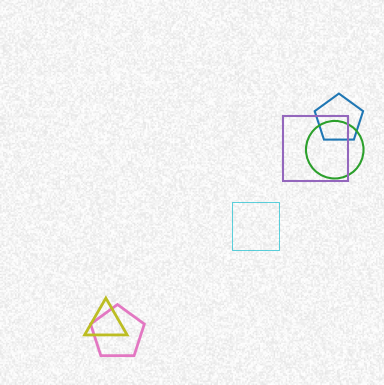[{"shape": "pentagon", "thickness": 1.5, "radius": 0.33, "center": [0.88, 0.691]}, {"shape": "circle", "thickness": 1.5, "radius": 0.37, "center": [0.869, 0.611]}, {"shape": "square", "thickness": 1.5, "radius": 0.42, "center": [0.819, 0.615]}, {"shape": "pentagon", "thickness": 2, "radius": 0.37, "center": [0.305, 0.136]}, {"shape": "triangle", "thickness": 2, "radius": 0.32, "center": [0.275, 0.162]}, {"shape": "square", "thickness": 0.5, "radius": 0.31, "center": [0.663, 0.413]}]